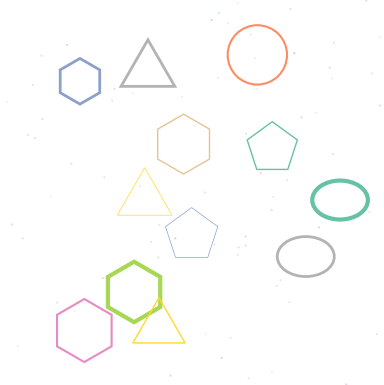[{"shape": "pentagon", "thickness": 1, "radius": 0.34, "center": [0.707, 0.615]}, {"shape": "oval", "thickness": 3, "radius": 0.36, "center": [0.883, 0.48]}, {"shape": "circle", "thickness": 1.5, "radius": 0.39, "center": [0.668, 0.857]}, {"shape": "pentagon", "thickness": 0.5, "radius": 0.36, "center": [0.498, 0.389]}, {"shape": "hexagon", "thickness": 2, "radius": 0.3, "center": [0.208, 0.789]}, {"shape": "hexagon", "thickness": 1.5, "radius": 0.41, "center": [0.219, 0.141]}, {"shape": "hexagon", "thickness": 3, "radius": 0.39, "center": [0.348, 0.242]}, {"shape": "triangle", "thickness": 0.5, "radius": 0.41, "center": [0.376, 0.482]}, {"shape": "triangle", "thickness": 1, "radius": 0.39, "center": [0.413, 0.148]}, {"shape": "hexagon", "thickness": 1, "radius": 0.39, "center": [0.477, 0.626]}, {"shape": "triangle", "thickness": 2, "radius": 0.4, "center": [0.384, 0.816]}, {"shape": "oval", "thickness": 2, "radius": 0.37, "center": [0.794, 0.334]}]